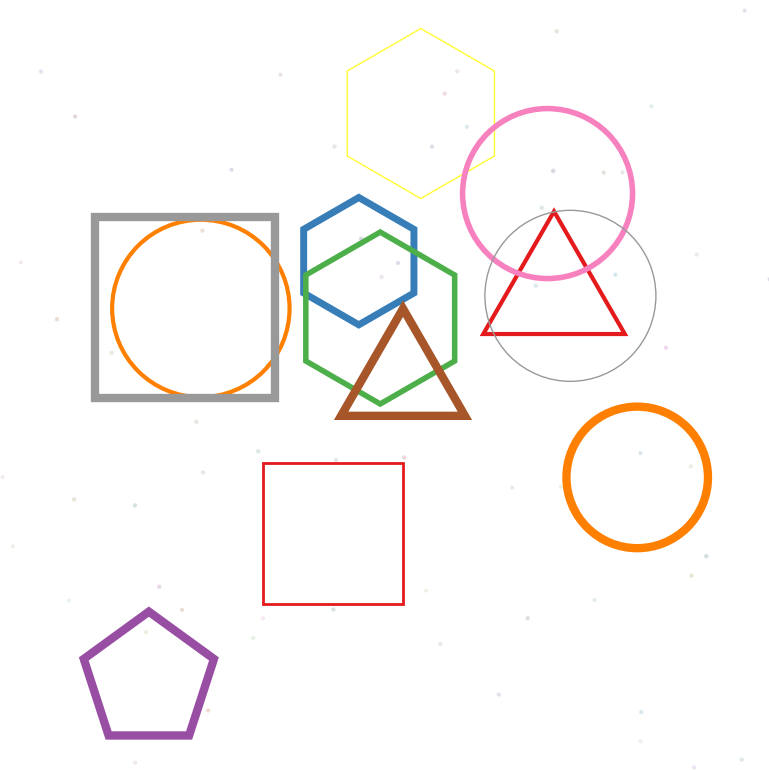[{"shape": "triangle", "thickness": 1.5, "radius": 0.53, "center": [0.72, 0.619]}, {"shape": "square", "thickness": 1, "radius": 0.46, "center": [0.432, 0.307]}, {"shape": "hexagon", "thickness": 2.5, "radius": 0.41, "center": [0.466, 0.661]}, {"shape": "hexagon", "thickness": 2, "radius": 0.56, "center": [0.494, 0.587]}, {"shape": "pentagon", "thickness": 3, "radius": 0.44, "center": [0.193, 0.117]}, {"shape": "circle", "thickness": 1.5, "radius": 0.58, "center": [0.261, 0.599]}, {"shape": "circle", "thickness": 3, "radius": 0.46, "center": [0.828, 0.38]}, {"shape": "hexagon", "thickness": 0.5, "radius": 0.55, "center": [0.547, 0.853]}, {"shape": "triangle", "thickness": 3, "radius": 0.46, "center": [0.523, 0.506]}, {"shape": "circle", "thickness": 2, "radius": 0.55, "center": [0.711, 0.749]}, {"shape": "square", "thickness": 3, "radius": 0.59, "center": [0.24, 0.601]}, {"shape": "circle", "thickness": 0.5, "radius": 0.56, "center": [0.741, 0.616]}]